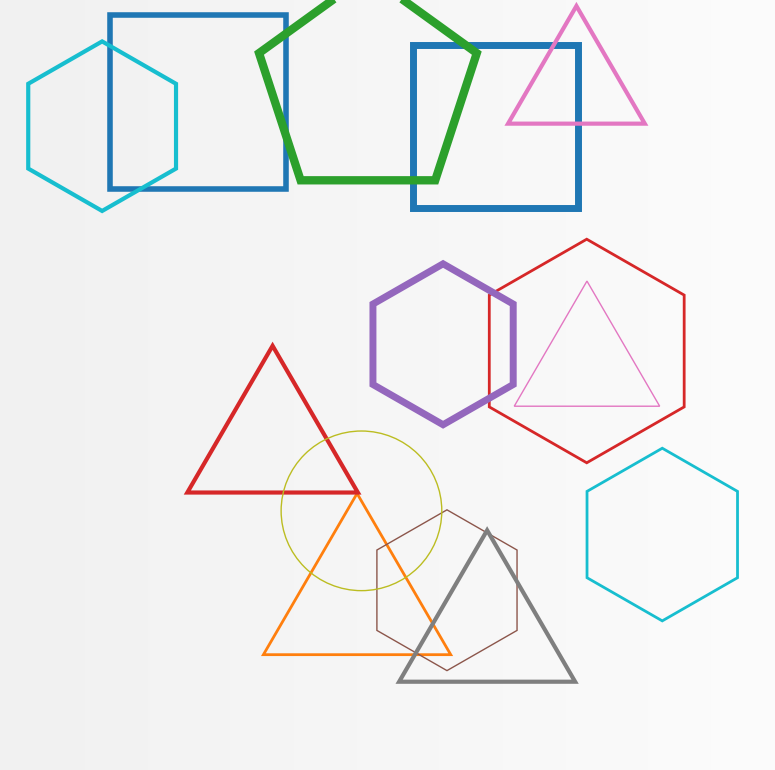[{"shape": "square", "thickness": 2, "radius": 0.57, "center": [0.255, 0.867]}, {"shape": "square", "thickness": 2.5, "radius": 0.53, "center": [0.64, 0.836]}, {"shape": "triangle", "thickness": 1, "radius": 0.7, "center": [0.461, 0.22]}, {"shape": "pentagon", "thickness": 3, "radius": 0.74, "center": [0.475, 0.885]}, {"shape": "hexagon", "thickness": 1, "radius": 0.73, "center": [0.757, 0.544]}, {"shape": "triangle", "thickness": 1.5, "radius": 0.64, "center": [0.352, 0.424]}, {"shape": "hexagon", "thickness": 2.5, "radius": 0.52, "center": [0.572, 0.553]}, {"shape": "hexagon", "thickness": 0.5, "radius": 0.52, "center": [0.577, 0.233]}, {"shape": "triangle", "thickness": 1.5, "radius": 0.51, "center": [0.744, 0.89]}, {"shape": "triangle", "thickness": 0.5, "radius": 0.54, "center": [0.757, 0.527]}, {"shape": "triangle", "thickness": 1.5, "radius": 0.66, "center": [0.629, 0.18]}, {"shape": "circle", "thickness": 0.5, "radius": 0.52, "center": [0.466, 0.337]}, {"shape": "hexagon", "thickness": 1, "radius": 0.56, "center": [0.855, 0.306]}, {"shape": "hexagon", "thickness": 1.5, "radius": 0.55, "center": [0.132, 0.836]}]